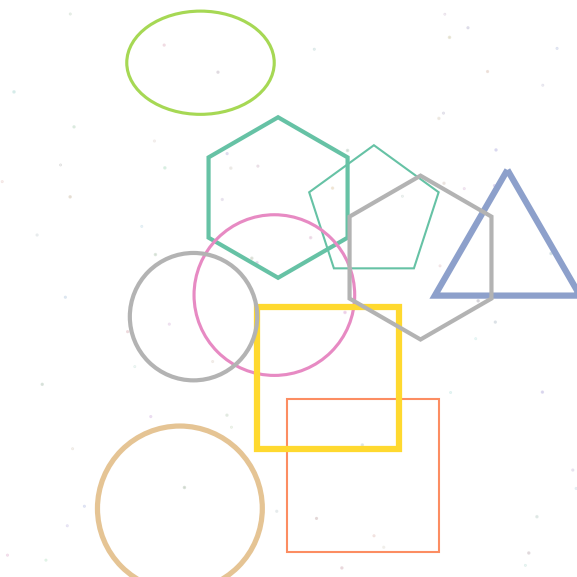[{"shape": "hexagon", "thickness": 2, "radius": 0.69, "center": [0.482, 0.657]}, {"shape": "pentagon", "thickness": 1, "radius": 0.59, "center": [0.647, 0.63]}, {"shape": "square", "thickness": 1, "radius": 0.66, "center": [0.629, 0.176]}, {"shape": "triangle", "thickness": 3, "radius": 0.73, "center": [0.879, 0.56]}, {"shape": "circle", "thickness": 1.5, "radius": 0.7, "center": [0.475, 0.488]}, {"shape": "oval", "thickness": 1.5, "radius": 0.64, "center": [0.347, 0.891]}, {"shape": "square", "thickness": 3, "radius": 0.62, "center": [0.568, 0.344]}, {"shape": "circle", "thickness": 2.5, "radius": 0.71, "center": [0.311, 0.119]}, {"shape": "hexagon", "thickness": 2, "radius": 0.71, "center": [0.728, 0.553]}, {"shape": "circle", "thickness": 2, "radius": 0.55, "center": [0.335, 0.451]}]